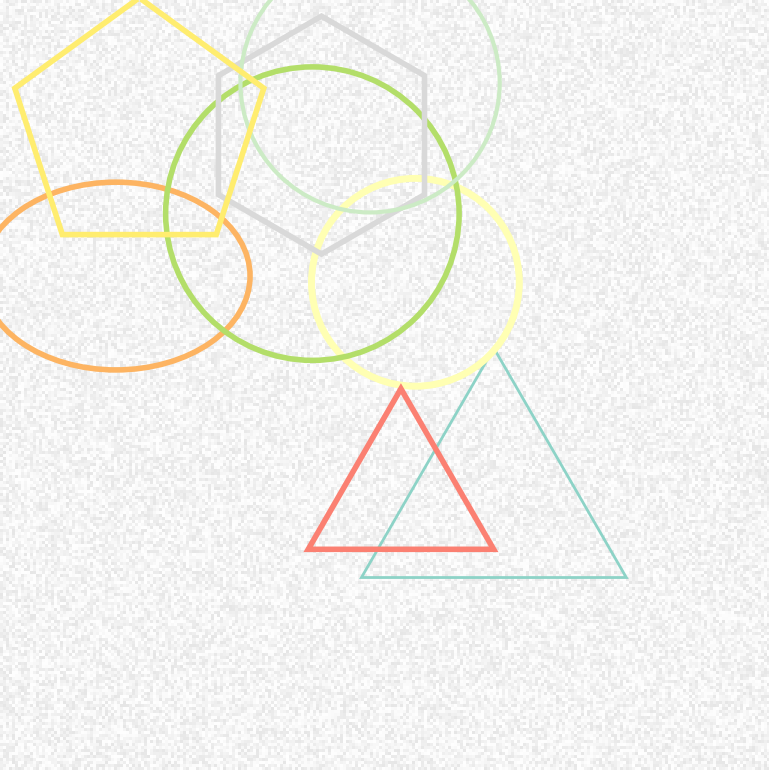[{"shape": "triangle", "thickness": 1, "radius": 0.99, "center": [0.641, 0.349]}, {"shape": "circle", "thickness": 2.5, "radius": 0.67, "center": [0.539, 0.633]}, {"shape": "triangle", "thickness": 2, "radius": 0.7, "center": [0.521, 0.356]}, {"shape": "oval", "thickness": 2, "radius": 0.87, "center": [0.151, 0.641]}, {"shape": "circle", "thickness": 2, "radius": 0.95, "center": [0.406, 0.723]}, {"shape": "hexagon", "thickness": 2, "radius": 0.77, "center": [0.417, 0.824]}, {"shape": "circle", "thickness": 1.5, "radius": 0.84, "center": [0.481, 0.892]}, {"shape": "pentagon", "thickness": 2, "radius": 0.85, "center": [0.181, 0.833]}]